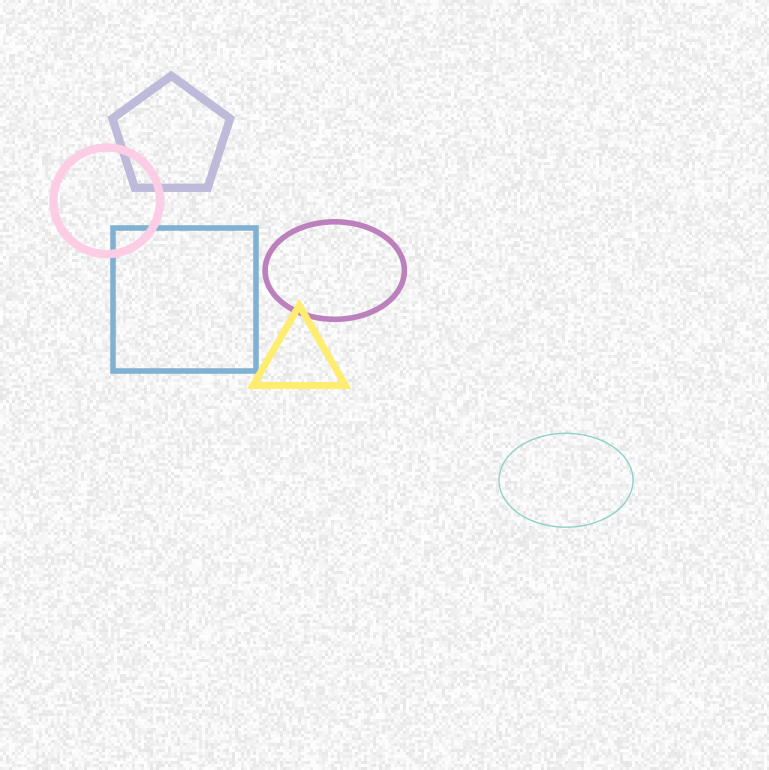[{"shape": "oval", "thickness": 0.5, "radius": 0.44, "center": [0.735, 0.376]}, {"shape": "pentagon", "thickness": 3, "radius": 0.4, "center": [0.222, 0.821]}, {"shape": "square", "thickness": 2, "radius": 0.46, "center": [0.239, 0.611]}, {"shape": "circle", "thickness": 3, "radius": 0.35, "center": [0.139, 0.739]}, {"shape": "oval", "thickness": 2, "radius": 0.45, "center": [0.435, 0.649]}, {"shape": "triangle", "thickness": 2.5, "radius": 0.35, "center": [0.389, 0.534]}]